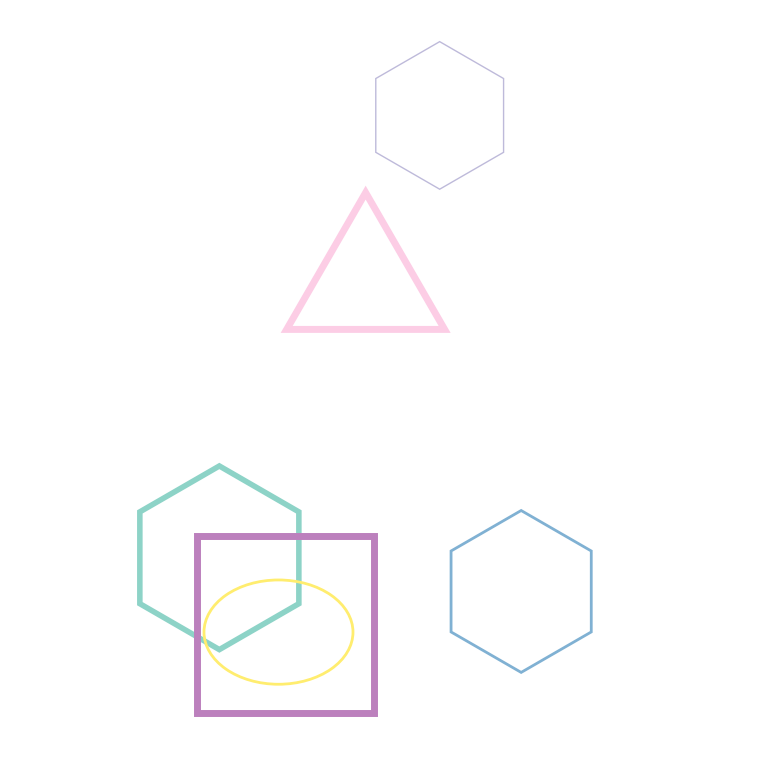[{"shape": "hexagon", "thickness": 2, "radius": 0.6, "center": [0.285, 0.276]}, {"shape": "hexagon", "thickness": 0.5, "radius": 0.48, "center": [0.571, 0.85]}, {"shape": "hexagon", "thickness": 1, "radius": 0.53, "center": [0.677, 0.232]}, {"shape": "triangle", "thickness": 2.5, "radius": 0.59, "center": [0.475, 0.631]}, {"shape": "square", "thickness": 2.5, "radius": 0.58, "center": [0.37, 0.189]}, {"shape": "oval", "thickness": 1, "radius": 0.48, "center": [0.362, 0.179]}]